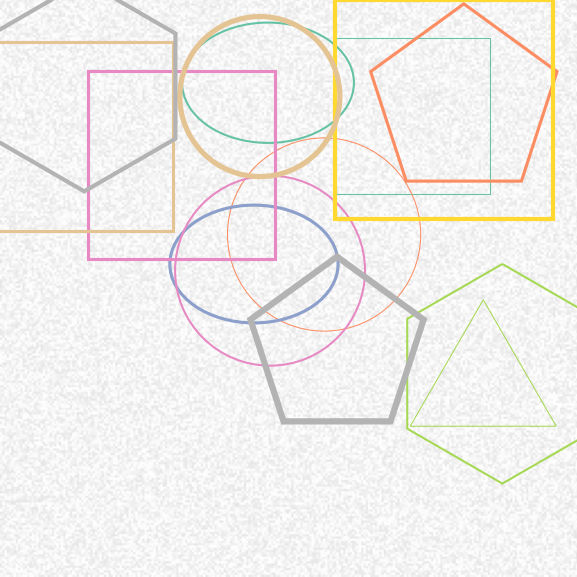[{"shape": "square", "thickness": 0.5, "radius": 0.67, "center": [0.713, 0.799]}, {"shape": "oval", "thickness": 1, "radius": 0.74, "center": [0.464, 0.856]}, {"shape": "pentagon", "thickness": 1.5, "radius": 0.85, "center": [0.803, 0.823]}, {"shape": "circle", "thickness": 0.5, "radius": 0.84, "center": [0.561, 0.593]}, {"shape": "oval", "thickness": 1.5, "radius": 0.73, "center": [0.44, 0.542]}, {"shape": "circle", "thickness": 1, "radius": 0.82, "center": [0.468, 0.53]}, {"shape": "square", "thickness": 1.5, "radius": 0.81, "center": [0.314, 0.713]}, {"shape": "triangle", "thickness": 0.5, "radius": 0.73, "center": [0.837, 0.334]}, {"shape": "hexagon", "thickness": 1, "radius": 0.95, "center": [0.87, 0.352]}, {"shape": "square", "thickness": 2, "radius": 0.94, "center": [0.769, 0.809]}, {"shape": "square", "thickness": 1.5, "radius": 0.82, "center": [0.137, 0.763]}, {"shape": "circle", "thickness": 2.5, "radius": 0.69, "center": [0.45, 0.832]}, {"shape": "pentagon", "thickness": 3, "radius": 0.79, "center": [0.584, 0.397]}, {"shape": "hexagon", "thickness": 2, "radius": 0.91, "center": [0.146, 0.85]}]